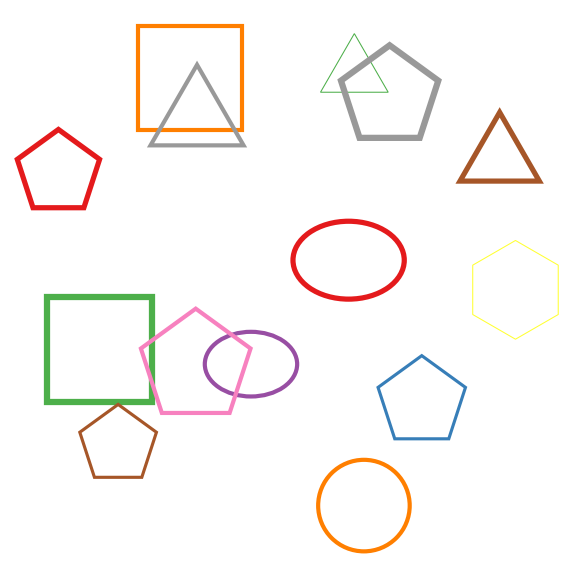[{"shape": "oval", "thickness": 2.5, "radius": 0.48, "center": [0.604, 0.549]}, {"shape": "pentagon", "thickness": 2.5, "radius": 0.37, "center": [0.101, 0.7]}, {"shape": "pentagon", "thickness": 1.5, "radius": 0.4, "center": [0.73, 0.304]}, {"shape": "square", "thickness": 3, "radius": 0.46, "center": [0.172, 0.394]}, {"shape": "triangle", "thickness": 0.5, "radius": 0.34, "center": [0.614, 0.873]}, {"shape": "oval", "thickness": 2, "radius": 0.4, "center": [0.435, 0.369]}, {"shape": "circle", "thickness": 2, "radius": 0.4, "center": [0.63, 0.124]}, {"shape": "square", "thickness": 2, "radius": 0.45, "center": [0.328, 0.863]}, {"shape": "hexagon", "thickness": 0.5, "radius": 0.43, "center": [0.893, 0.497]}, {"shape": "triangle", "thickness": 2.5, "radius": 0.4, "center": [0.865, 0.725]}, {"shape": "pentagon", "thickness": 1.5, "radius": 0.35, "center": [0.205, 0.229]}, {"shape": "pentagon", "thickness": 2, "radius": 0.5, "center": [0.339, 0.365]}, {"shape": "pentagon", "thickness": 3, "radius": 0.44, "center": [0.675, 0.832]}, {"shape": "triangle", "thickness": 2, "radius": 0.47, "center": [0.341, 0.794]}]